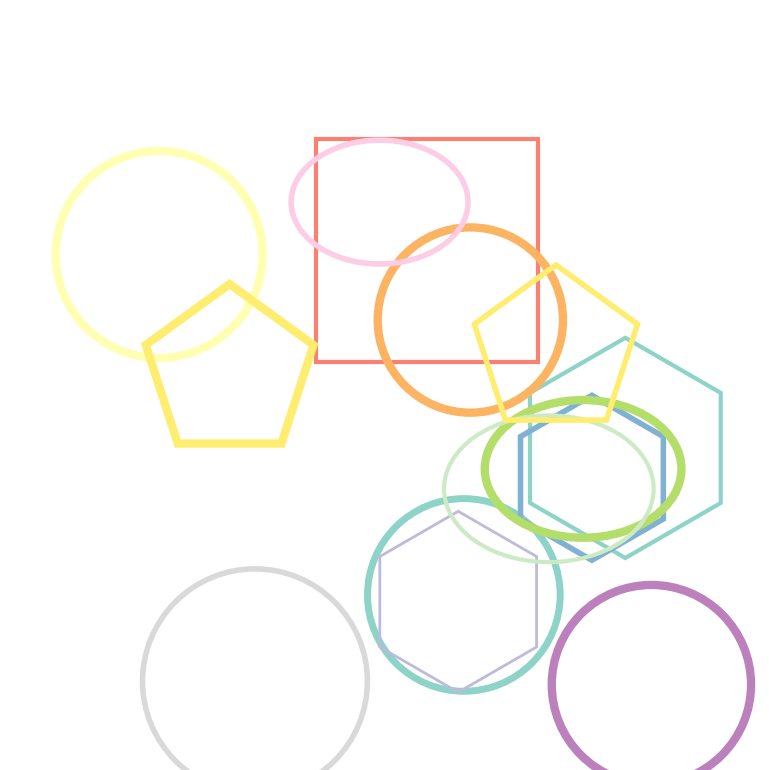[{"shape": "circle", "thickness": 2.5, "radius": 0.63, "center": [0.602, 0.227]}, {"shape": "hexagon", "thickness": 1.5, "radius": 0.71, "center": [0.812, 0.418]}, {"shape": "circle", "thickness": 3, "radius": 0.67, "center": [0.207, 0.67]}, {"shape": "hexagon", "thickness": 1, "radius": 0.59, "center": [0.595, 0.218]}, {"shape": "square", "thickness": 1.5, "radius": 0.72, "center": [0.555, 0.675]}, {"shape": "hexagon", "thickness": 2, "radius": 0.54, "center": [0.769, 0.379]}, {"shape": "circle", "thickness": 3, "radius": 0.6, "center": [0.611, 0.584]}, {"shape": "oval", "thickness": 3, "radius": 0.64, "center": [0.757, 0.391]}, {"shape": "oval", "thickness": 2, "radius": 0.57, "center": [0.493, 0.738]}, {"shape": "circle", "thickness": 2, "radius": 0.73, "center": [0.331, 0.115]}, {"shape": "circle", "thickness": 3, "radius": 0.65, "center": [0.846, 0.111]}, {"shape": "oval", "thickness": 1.5, "radius": 0.68, "center": [0.713, 0.365]}, {"shape": "pentagon", "thickness": 2, "radius": 0.56, "center": [0.722, 0.545]}, {"shape": "pentagon", "thickness": 3, "radius": 0.57, "center": [0.298, 0.517]}]